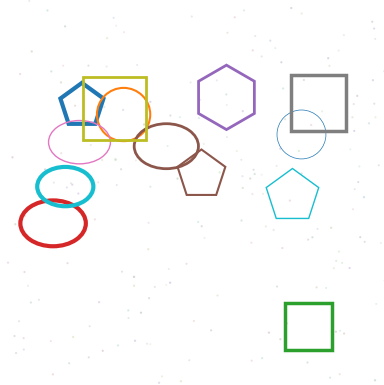[{"shape": "pentagon", "thickness": 3, "radius": 0.29, "center": [0.213, 0.726]}, {"shape": "circle", "thickness": 0.5, "radius": 0.32, "center": [0.783, 0.651]}, {"shape": "circle", "thickness": 1.5, "radius": 0.35, "center": [0.321, 0.703]}, {"shape": "square", "thickness": 2.5, "radius": 0.31, "center": [0.801, 0.151]}, {"shape": "oval", "thickness": 3, "radius": 0.43, "center": [0.138, 0.42]}, {"shape": "hexagon", "thickness": 2, "radius": 0.42, "center": [0.588, 0.747]}, {"shape": "oval", "thickness": 2, "radius": 0.42, "center": [0.432, 0.62]}, {"shape": "pentagon", "thickness": 1.5, "radius": 0.33, "center": [0.523, 0.546]}, {"shape": "oval", "thickness": 1, "radius": 0.4, "center": [0.206, 0.631]}, {"shape": "square", "thickness": 2.5, "radius": 0.36, "center": [0.827, 0.732]}, {"shape": "square", "thickness": 2, "radius": 0.41, "center": [0.297, 0.717]}, {"shape": "oval", "thickness": 3, "radius": 0.36, "center": [0.17, 0.515]}, {"shape": "pentagon", "thickness": 1, "radius": 0.36, "center": [0.76, 0.491]}]